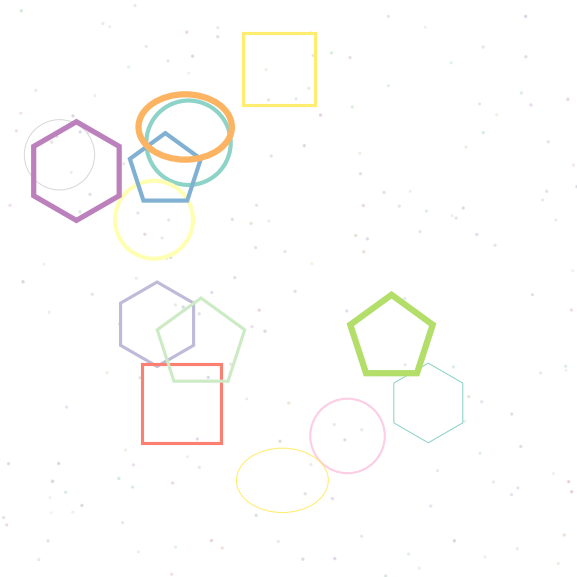[{"shape": "hexagon", "thickness": 0.5, "radius": 0.34, "center": [0.742, 0.301]}, {"shape": "circle", "thickness": 2, "radius": 0.37, "center": [0.326, 0.752]}, {"shape": "circle", "thickness": 2, "radius": 0.34, "center": [0.267, 0.619]}, {"shape": "hexagon", "thickness": 1.5, "radius": 0.37, "center": [0.272, 0.438]}, {"shape": "square", "thickness": 1.5, "radius": 0.34, "center": [0.314, 0.301]}, {"shape": "pentagon", "thickness": 2, "radius": 0.32, "center": [0.286, 0.704]}, {"shape": "oval", "thickness": 3, "radius": 0.4, "center": [0.321, 0.779]}, {"shape": "pentagon", "thickness": 3, "radius": 0.38, "center": [0.678, 0.414]}, {"shape": "circle", "thickness": 1, "radius": 0.32, "center": [0.602, 0.244]}, {"shape": "circle", "thickness": 0.5, "radius": 0.3, "center": [0.103, 0.731]}, {"shape": "hexagon", "thickness": 2.5, "radius": 0.43, "center": [0.132, 0.703]}, {"shape": "pentagon", "thickness": 1.5, "radius": 0.4, "center": [0.348, 0.403]}, {"shape": "oval", "thickness": 0.5, "radius": 0.4, "center": [0.489, 0.167]}, {"shape": "square", "thickness": 1.5, "radius": 0.31, "center": [0.482, 0.879]}]